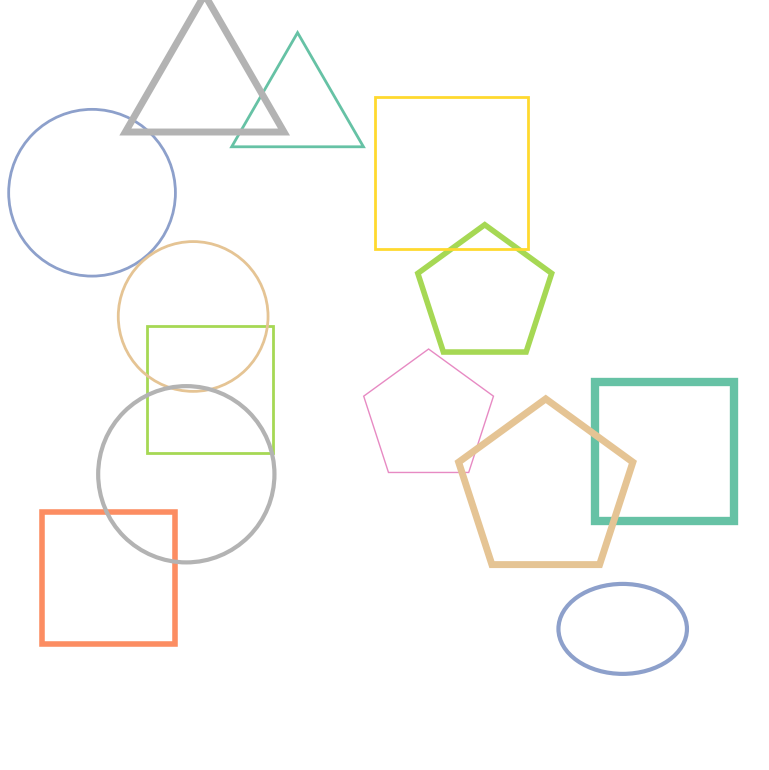[{"shape": "triangle", "thickness": 1, "radius": 0.49, "center": [0.386, 0.859]}, {"shape": "square", "thickness": 3, "radius": 0.45, "center": [0.863, 0.413]}, {"shape": "square", "thickness": 2, "radius": 0.43, "center": [0.141, 0.249]}, {"shape": "oval", "thickness": 1.5, "radius": 0.42, "center": [0.809, 0.183]}, {"shape": "circle", "thickness": 1, "radius": 0.54, "center": [0.12, 0.75]}, {"shape": "pentagon", "thickness": 0.5, "radius": 0.44, "center": [0.557, 0.458]}, {"shape": "pentagon", "thickness": 2, "radius": 0.46, "center": [0.63, 0.617]}, {"shape": "square", "thickness": 1, "radius": 0.41, "center": [0.273, 0.494]}, {"shape": "square", "thickness": 1, "radius": 0.49, "center": [0.586, 0.776]}, {"shape": "circle", "thickness": 1, "radius": 0.49, "center": [0.251, 0.589]}, {"shape": "pentagon", "thickness": 2.5, "radius": 0.59, "center": [0.709, 0.363]}, {"shape": "triangle", "thickness": 2.5, "radius": 0.59, "center": [0.266, 0.888]}, {"shape": "circle", "thickness": 1.5, "radius": 0.57, "center": [0.242, 0.384]}]